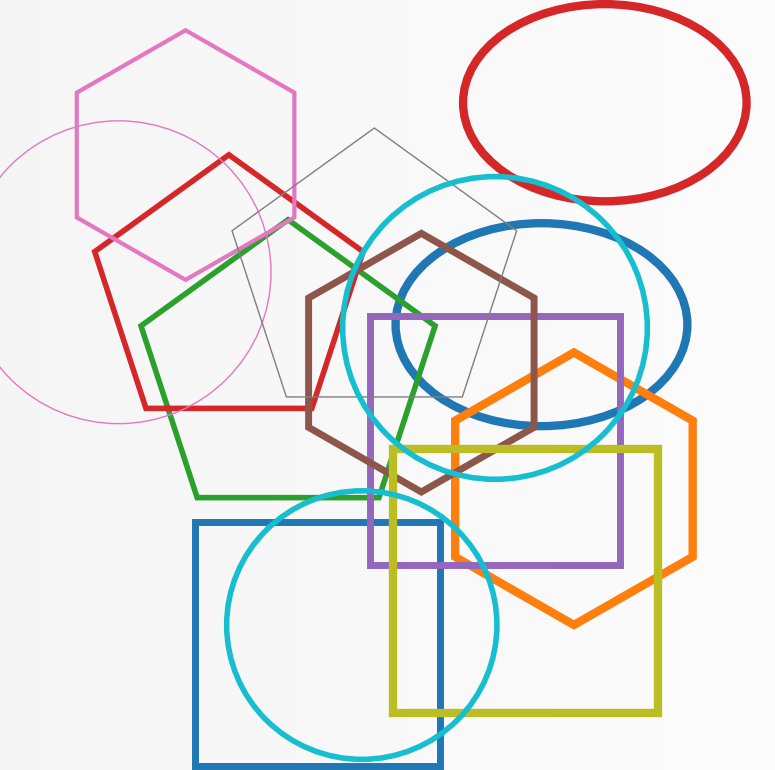[{"shape": "square", "thickness": 2.5, "radius": 0.79, "center": [0.41, 0.163]}, {"shape": "oval", "thickness": 3, "radius": 0.94, "center": [0.699, 0.578]}, {"shape": "hexagon", "thickness": 3, "radius": 0.88, "center": [0.741, 0.365]}, {"shape": "pentagon", "thickness": 2, "radius": 1.0, "center": [0.372, 0.515]}, {"shape": "pentagon", "thickness": 2, "radius": 0.91, "center": [0.295, 0.617]}, {"shape": "oval", "thickness": 3, "radius": 0.91, "center": [0.78, 0.867]}, {"shape": "square", "thickness": 2.5, "radius": 0.81, "center": [0.639, 0.428]}, {"shape": "hexagon", "thickness": 2.5, "radius": 0.84, "center": [0.544, 0.529]}, {"shape": "circle", "thickness": 0.5, "radius": 0.98, "center": [0.153, 0.646]}, {"shape": "hexagon", "thickness": 1.5, "radius": 0.81, "center": [0.239, 0.799]}, {"shape": "pentagon", "thickness": 0.5, "radius": 0.97, "center": [0.483, 0.641]}, {"shape": "square", "thickness": 3, "radius": 0.86, "center": [0.678, 0.245]}, {"shape": "circle", "thickness": 2, "radius": 0.87, "center": [0.467, 0.188]}, {"shape": "circle", "thickness": 2, "radius": 0.98, "center": [0.639, 0.574]}]